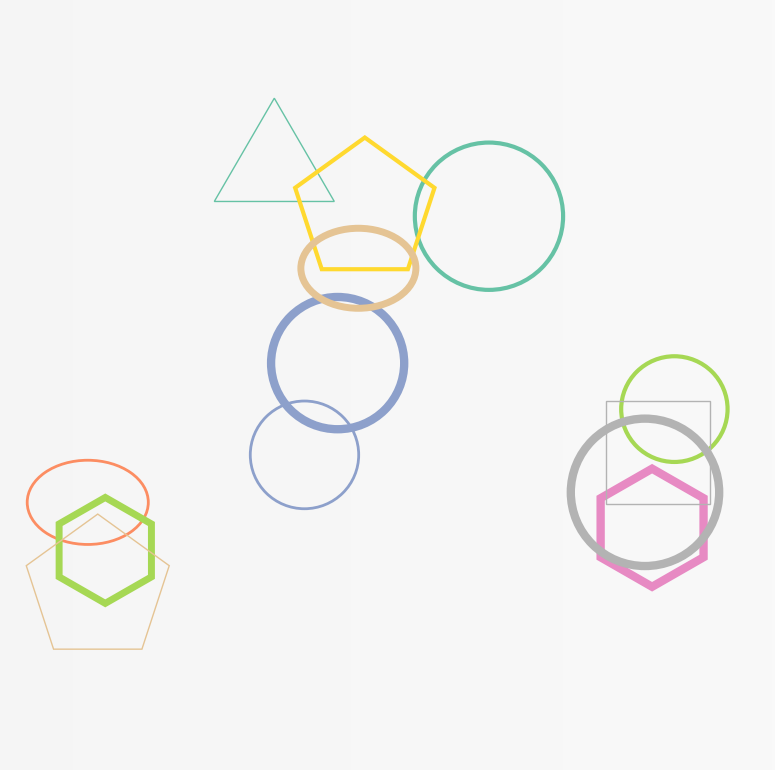[{"shape": "triangle", "thickness": 0.5, "radius": 0.45, "center": [0.354, 0.783]}, {"shape": "circle", "thickness": 1.5, "radius": 0.48, "center": [0.631, 0.719]}, {"shape": "oval", "thickness": 1, "radius": 0.39, "center": [0.113, 0.348]}, {"shape": "circle", "thickness": 1, "radius": 0.35, "center": [0.393, 0.409]}, {"shape": "circle", "thickness": 3, "radius": 0.43, "center": [0.436, 0.528]}, {"shape": "hexagon", "thickness": 3, "radius": 0.38, "center": [0.841, 0.315]}, {"shape": "circle", "thickness": 1.5, "radius": 0.34, "center": [0.87, 0.469]}, {"shape": "hexagon", "thickness": 2.5, "radius": 0.34, "center": [0.136, 0.285]}, {"shape": "pentagon", "thickness": 1.5, "radius": 0.47, "center": [0.471, 0.727]}, {"shape": "pentagon", "thickness": 0.5, "radius": 0.48, "center": [0.126, 0.235]}, {"shape": "oval", "thickness": 2.5, "radius": 0.37, "center": [0.462, 0.652]}, {"shape": "square", "thickness": 0.5, "radius": 0.33, "center": [0.849, 0.413]}, {"shape": "circle", "thickness": 3, "radius": 0.48, "center": [0.832, 0.361]}]